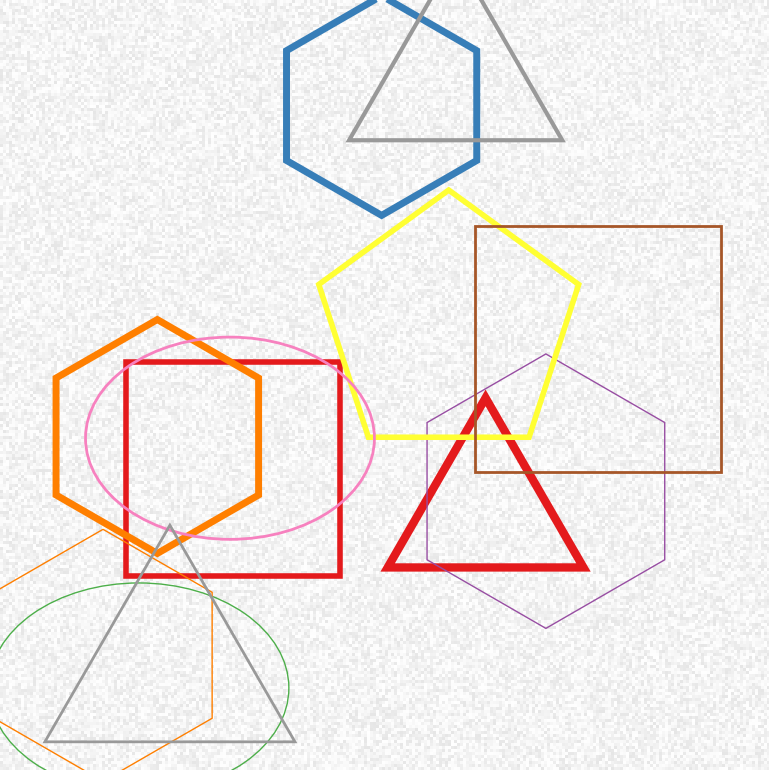[{"shape": "square", "thickness": 2, "radius": 0.69, "center": [0.302, 0.391]}, {"shape": "triangle", "thickness": 3, "radius": 0.73, "center": [0.631, 0.336]}, {"shape": "hexagon", "thickness": 2.5, "radius": 0.71, "center": [0.496, 0.863]}, {"shape": "oval", "thickness": 0.5, "radius": 0.97, "center": [0.18, 0.107]}, {"shape": "hexagon", "thickness": 0.5, "radius": 0.89, "center": [0.709, 0.362]}, {"shape": "hexagon", "thickness": 0.5, "radius": 0.82, "center": [0.134, 0.149]}, {"shape": "hexagon", "thickness": 2.5, "radius": 0.76, "center": [0.204, 0.433]}, {"shape": "pentagon", "thickness": 2, "radius": 0.89, "center": [0.583, 0.576]}, {"shape": "square", "thickness": 1, "radius": 0.8, "center": [0.777, 0.547]}, {"shape": "oval", "thickness": 1, "radius": 0.94, "center": [0.299, 0.431]}, {"shape": "triangle", "thickness": 1, "radius": 0.94, "center": [0.221, 0.13]}, {"shape": "triangle", "thickness": 1.5, "radius": 0.8, "center": [0.592, 0.898]}]